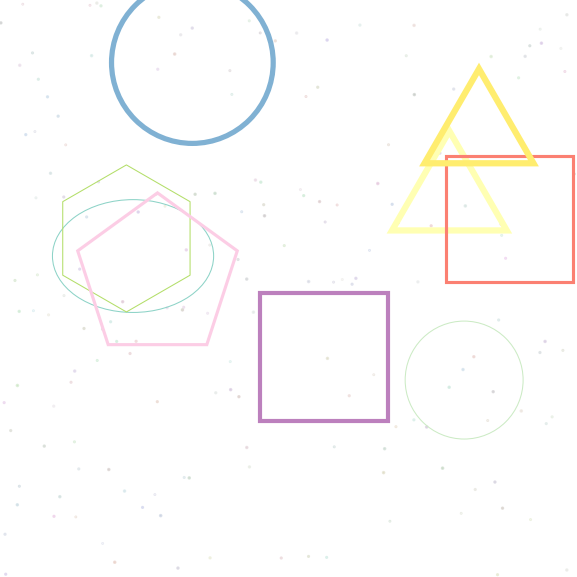[{"shape": "oval", "thickness": 0.5, "radius": 0.7, "center": [0.23, 0.556]}, {"shape": "triangle", "thickness": 3, "radius": 0.57, "center": [0.778, 0.657]}, {"shape": "square", "thickness": 1.5, "radius": 0.55, "center": [0.882, 0.62]}, {"shape": "circle", "thickness": 2.5, "radius": 0.7, "center": [0.333, 0.891]}, {"shape": "hexagon", "thickness": 0.5, "radius": 0.64, "center": [0.219, 0.586]}, {"shape": "pentagon", "thickness": 1.5, "radius": 0.73, "center": [0.273, 0.52]}, {"shape": "square", "thickness": 2, "radius": 0.55, "center": [0.561, 0.38]}, {"shape": "circle", "thickness": 0.5, "radius": 0.51, "center": [0.804, 0.341]}, {"shape": "triangle", "thickness": 3, "radius": 0.54, "center": [0.829, 0.771]}]